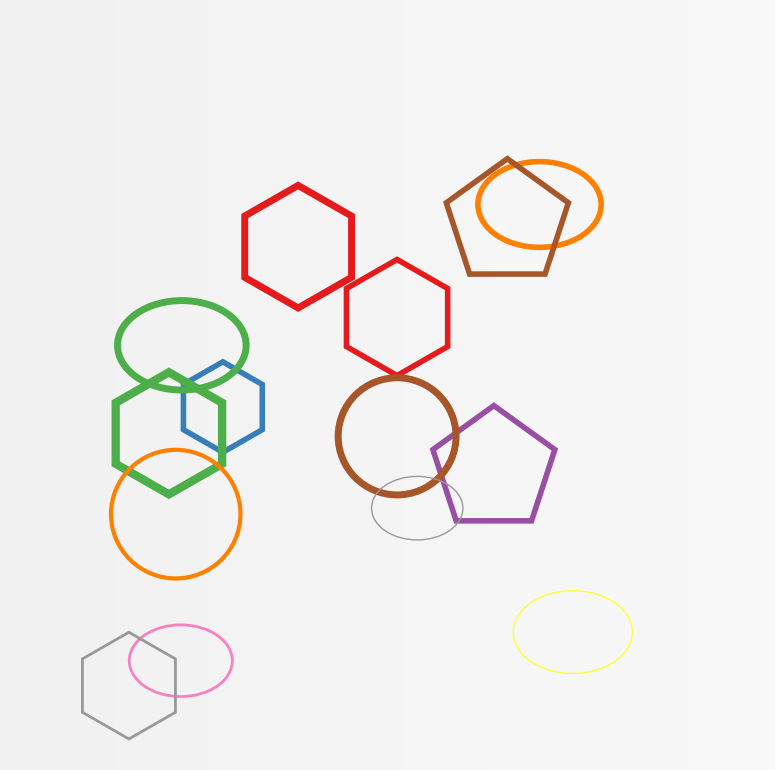[{"shape": "hexagon", "thickness": 2, "radius": 0.38, "center": [0.512, 0.588]}, {"shape": "hexagon", "thickness": 2.5, "radius": 0.4, "center": [0.385, 0.68]}, {"shape": "hexagon", "thickness": 2, "radius": 0.29, "center": [0.288, 0.471]}, {"shape": "oval", "thickness": 2.5, "radius": 0.41, "center": [0.235, 0.552]}, {"shape": "hexagon", "thickness": 3, "radius": 0.4, "center": [0.218, 0.437]}, {"shape": "pentagon", "thickness": 2, "radius": 0.41, "center": [0.637, 0.391]}, {"shape": "circle", "thickness": 1.5, "radius": 0.42, "center": [0.227, 0.332]}, {"shape": "oval", "thickness": 2, "radius": 0.4, "center": [0.696, 0.734]}, {"shape": "oval", "thickness": 0.5, "radius": 0.38, "center": [0.739, 0.179]}, {"shape": "circle", "thickness": 2.5, "radius": 0.38, "center": [0.512, 0.433]}, {"shape": "pentagon", "thickness": 2, "radius": 0.41, "center": [0.655, 0.711]}, {"shape": "oval", "thickness": 1, "radius": 0.33, "center": [0.233, 0.142]}, {"shape": "hexagon", "thickness": 1, "radius": 0.35, "center": [0.166, 0.11]}, {"shape": "oval", "thickness": 0.5, "radius": 0.29, "center": [0.538, 0.34]}]